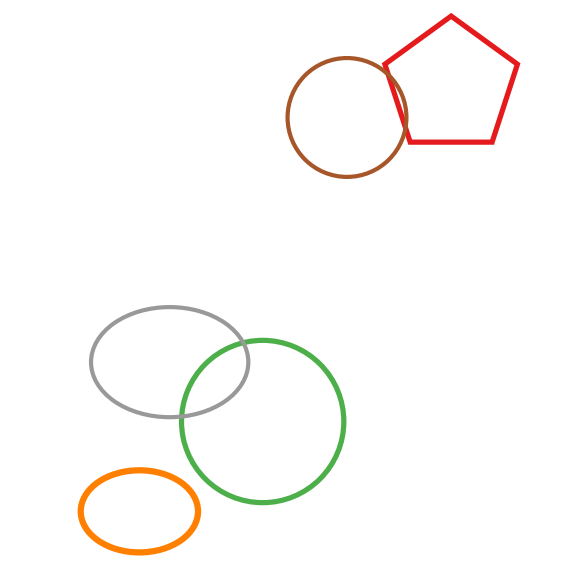[{"shape": "pentagon", "thickness": 2.5, "radius": 0.6, "center": [0.781, 0.851]}, {"shape": "circle", "thickness": 2.5, "radius": 0.7, "center": [0.455, 0.269]}, {"shape": "oval", "thickness": 3, "radius": 0.51, "center": [0.241, 0.114]}, {"shape": "circle", "thickness": 2, "radius": 0.51, "center": [0.601, 0.796]}, {"shape": "oval", "thickness": 2, "radius": 0.68, "center": [0.294, 0.372]}]